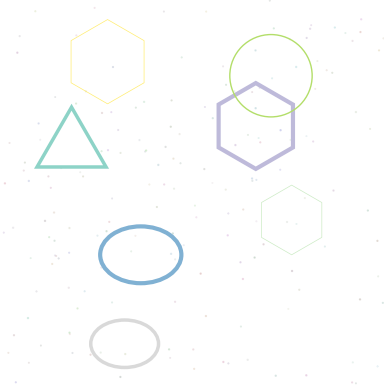[{"shape": "triangle", "thickness": 2.5, "radius": 0.52, "center": [0.186, 0.618]}, {"shape": "hexagon", "thickness": 3, "radius": 0.56, "center": [0.664, 0.673]}, {"shape": "oval", "thickness": 3, "radius": 0.53, "center": [0.366, 0.338]}, {"shape": "circle", "thickness": 1, "radius": 0.53, "center": [0.704, 0.803]}, {"shape": "oval", "thickness": 2.5, "radius": 0.44, "center": [0.324, 0.107]}, {"shape": "hexagon", "thickness": 0.5, "radius": 0.45, "center": [0.758, 0.429]}, {"shape": "hexagon", "thickness": 0.5, "radius": 0.55, "center": [0.279, 0.84]}]